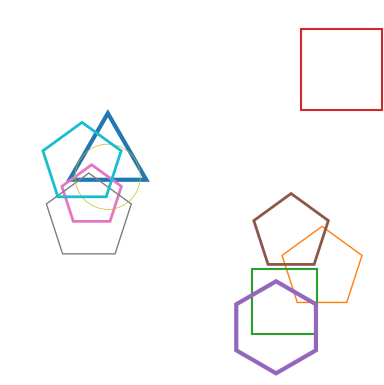[{"shape": "triangle", "thickness": 3, "radius": 0.58, "center": [0.28, 0.591]}, {"shape": "pentagon", "thickness": 1, "radius": 0.55, "center": [0.836, 0.303]}, {"shape": "square", "thickness": 1.5, "radius": 0.42, "center": [0.738, 0.218]}, {"shape": "square", "thickness": 1.5, "radius": 0.53, "center": [0.886, 0.818]}, {"shape": "hexagon", "thickness": 3, "radius": 0.6, "center": [0.717, 0.15]}, {"shape": "pentagon", "thickness": 2, "radius": 0.51, "center": [0.756, 0.396]}, {"shape": "pentagon", "thickness": 2, "radius": 0.41, "center": [0.238, 0.491]}, {"shape": "pentagon", "thickness": 1, "radius": 0.58, "center": [0.231, 0.434]}, {"shape": "circle", "thickness": 0.5, "radius": 0.42, "center": [0.28, 0.541]}, {"shape": "pentagon", "thickness": 2, "radius": 0.53, "center": [0.213, 0.575]}]